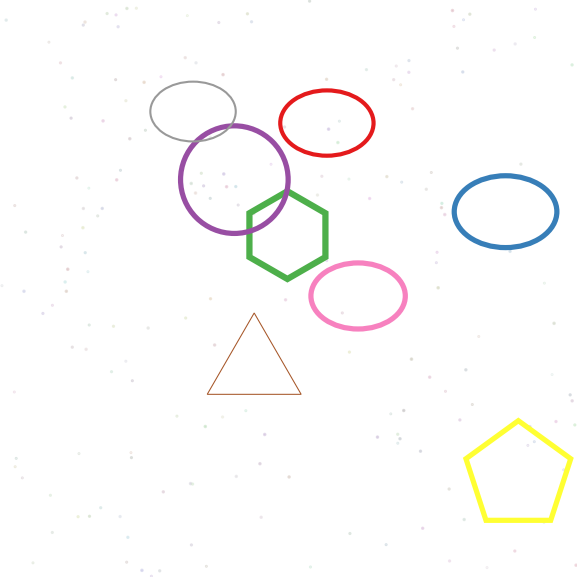[{"shape": "oval", "thickness": 2, "radius": 0.4, "center": [0.566, 0.786]}, {"shape": "oval", "thickness": 2.5, "radius": 0.44, "center": [0.875, 0.633]}, {"shape": "hexagon", "thickness": 3, "radius": 0.38, "center": [0.498, 0.592]}, {"shape": "circle", "thickness": 2.5, "radius": 0.47, "center": [0.406, 0.688]}, {"shape": "pentagon", "thickness": 2.5, "radius": 0.48, "center": [0.898, 0.175]}, {"shape": "triangle", "thickness": 0.5, "radius": 0.47, "center": [0.44, 0.363]}, {"shape": "oval", "thickness": 2.5, "radius": 0.41, "center": [0.62, 0.487]}, {"shape": "oval", "thickness": 1, "radius": 0.37, "center": [0.334, 0.806]}]